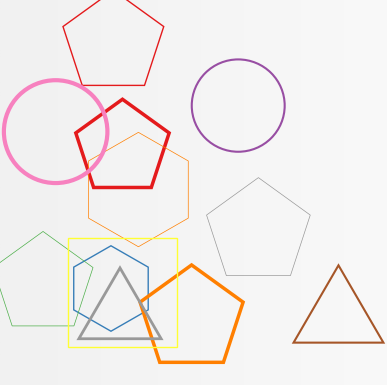[{"shape": "pentagon", "thickness": 1, "radius": 0.68, "center": [0.293, 0.889]}, {"shape": "pentagon", "thickness": 2.5, "radius": 0.63, "center": [0.316, 0.616]}, {"shape": "hexagon", "thickness": 1, "radius": 0.55, "center": [0.286, 0.251]}, {"shape": "pentagon", "thickness": 0.5, "radius": 0.68, "center": [0.111, 0.263]}, {"shape": "circle", "thickness": 1.5, "radius": 0.6, "center": [0.615, 0.726]}, {"shape": "pentagon", "thickness": 2.5, "radius": 0.7, "center": [0.494, 0.172]}, {"shape": "hexagon", "thickness": 0.5, "radius": 0.74, "center": [0.357, 0.508]}, {"shape": "square", "thickness": 1, "radius": 0.71, "center": [0.316, 0.24]}, {"shape": "triangle", "thickness": 1.5, "radius": 0.67, "center": [0.873, 0.177]}, {"shape": "circle", "thickness": 3, "radius": 0.67, "center": [0.144, 0.658]}, {"shape": "pentagon", "thickness": 0.5, "radius": 0.7, "center": [0.667, 0.398]}, {"shape": "triangle", "thickness": 2, "radius": 0.61, "center": [0.31, 0.181]}]